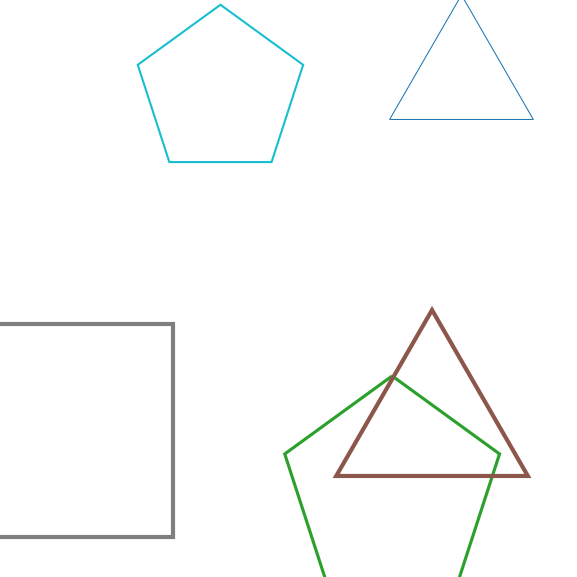[{"shape": "triangle", "thickness": 0.5, "radius": 0.72, "center": [0.799, 0.864]}, {"shape": "pentagon", "thickness": 1.5, "radius": 0.98, "center": [0.679, 0.153]}, {"shape": "triangle", "thickness": 2, "radius": 0.96, "center": [0.748, 0.271]}, {"shape": "square", "thickness": 2, "radius": 0.92, "center": [0.114, 0.253]}, {"shape": "pentagon", "thickness": 1, "radius": 0.75, "center": [0.382, 0.84]}]